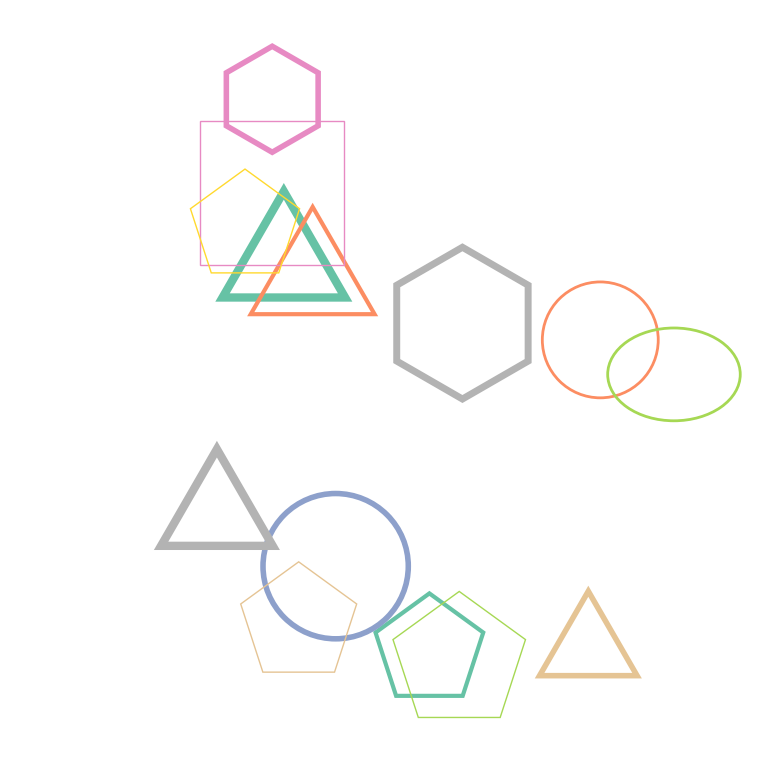[{"shape": "pentagon", "thickness": 1.5, "radius": 0.37, "center": [0.558, 0.156]}, {"shape": "triangle", "thickness": 3, "radius": 0.46, "center": [0.369, 0.66]}, {"shape": "circle", "thickness": 1, "radius": 0.38, "center": [0.78, 0.559]}, {"shape": "triangle", "thickness": 1.5, "radius": 0.46, "center": [0.406, 0.638]}, {"shape": "circle", "thickness": 2, "radius": 0.47, "center": [0.436, 0.265]}, {"shape": "square", "thickness": 0.5, "radius": 0.47, "center": [0.353, 0.749]}, {"shape": "hexagon", "thickness": 2, "radius": 0.34, "center": [0.354, 0.871]}, {"shape": "pentagon", "thickness": 0.5, "radius": 0.45, "center": [0.596, 0.141]}, {"shape": "oval", "thickness": 1, "radius": 0.43, "center": [0.875, 0.514]}, {"shape": "pentagon", "thickness": 0.5, "radius": 0.37, "center": [0.318, 0.706]}, {"shape": "triangle", "thickness": 2, "radius": 0.37, "center": [0.764, 0.159]}, {"shape": "pentagon", "thickness": 0.5, "radius": 0.4, "center": [0.388, 0.191]}, {"shape": "hexagon", "thickness": 2.5, "radius": 0.49, "center": [0.601, 0.58]}, {"shape": "triangle", "thickness": 3, "radius": 0.42, "center": [0.282, 0.333]}]